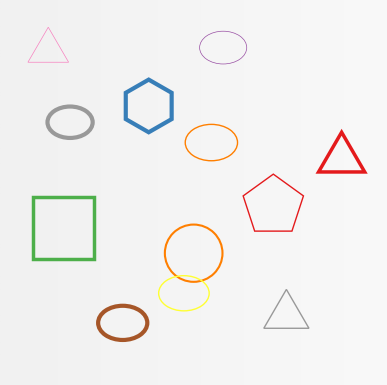[{"shape": "pentagon", "thickness": 1, "radius": 0.41, "center": [0.705, 0.466]}, {"shape": "triangle", "thickness": 2.5, "radius": 0.34, "center": [0.882, 0.588]}, {"shape": "hexagon", "thickness": 3, "radius": 0.34, "center": [0.384, 0.725]}, {"shape": "square", "thickness": 2.5, "radius": 0.4, "center": [0.164, 0.408]}, {"shape": "oval", "thickness": 0.5, "radius": 0.3, "center": [0.576, 0.876]}, {"shape": "oval", "thickness": 1, "radius": 0.34, "center": [0.546, 0.63]}, {"shape": "circle", "thickness": 1.5, "radius": 0.37, "center": [0.5, 0.342]}, {"shape": "oval", "thickness": 1, "radius": 0.33, "center": [0.475, 0.238]}, {"shape": "oval", "thickness": 3, "radius": 0.32, "center": [0.317, 0.161]}, {"shape": "triangle", "thickness": 0.5, "radius": 0.3, "center": [0.125, 0.869]}, {"shape": "triangle", "thickness": 1, "radius": 0.34, "center": [0.739, 0.181]}, {"shape": "oval", "thickness": 3, "radius": 0.29, "center": [0.181, 0.683]}]